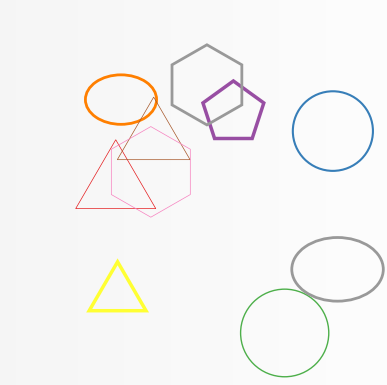[{"shape": "triangle", "thickness": 0.5, "radius": 0.6, "center": [0.299, 0.518]}, {"shape": "circle", "thickness": 1.5, "radius": 0.52, "center": [0.859, 0.66]}, {"shape": "circle", "thickness": 1, "radius": 0.57, "center": [0.735, 0.135]}, {"shape": "pentagon", "thickness": 2.5, "radius": 0.41, "center": [0.602, 0.707]}, {"shape": "oval", "thickness": 2, "radius": 0.46, "center": [0.312, 0.741]}, {"shape": "triangle", "thickness": 2.5, "radius": 0.42, "center": [0.303, 0.235]}, {"shape": "triangle", "thickness": 0.5, "radius": 0.54, "center": [0.397, 0.639]}, {"shape": "hexagon", "thickness": 0.5, "radius": 0.59, "center": [0.389, 0.554]}, {"shape": "oval", "thickness": 2, "radius": 0.59, "center": [0.871, 0.3]}, {"shape": "hexagon", "thickness": 2, "radius": 0.52, "center": [0.534, 0.78]}]